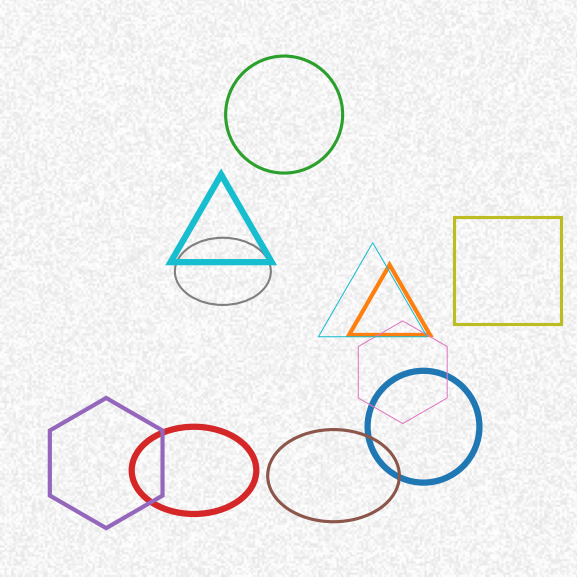[{"shape": "circle", "thickness": 3, "radius": 0.48, "center": [0.733, 0.26]}, {"shape": "triangle", "thickness": 2, "radius": 0.41, "center": [0.675, 0.46]}, {"shape": "circle", "thickness": 1.5, "radius": 0.51, "center": [0.492, 0.801]}, {"shape": "oval", "thickness": 3, "radius": 0.54, "center": [0.336, 0.185]}, {"shape": "hexagon", "thickness": 2, "radius": 0.56, "center": [0.184, 0.197]}, {"shape": "oval", "thickness": 1.5, "radius": 0.57, "center": [0.578, 0.175]}, {"shape": "hexagon", "thickness": 0.5, "radius": 0.44, "center": [0.697, 0.355]}, {"shape": "oval", "thickness": 1, "radius": 0.42, "center": [0.386, 0.529]}, {"shape": "square", "thickness": 1.5, "radius": 0.46, "center": [0.88, 0.531]}, {"shape": "triangle", "thickness": 0.5, "radius": 0.54, "center": [0.645, 0.47]}, {"shape": "triangle", "thickness": 3, "radius": 0.51, "center": [0.383, 0.596]}]